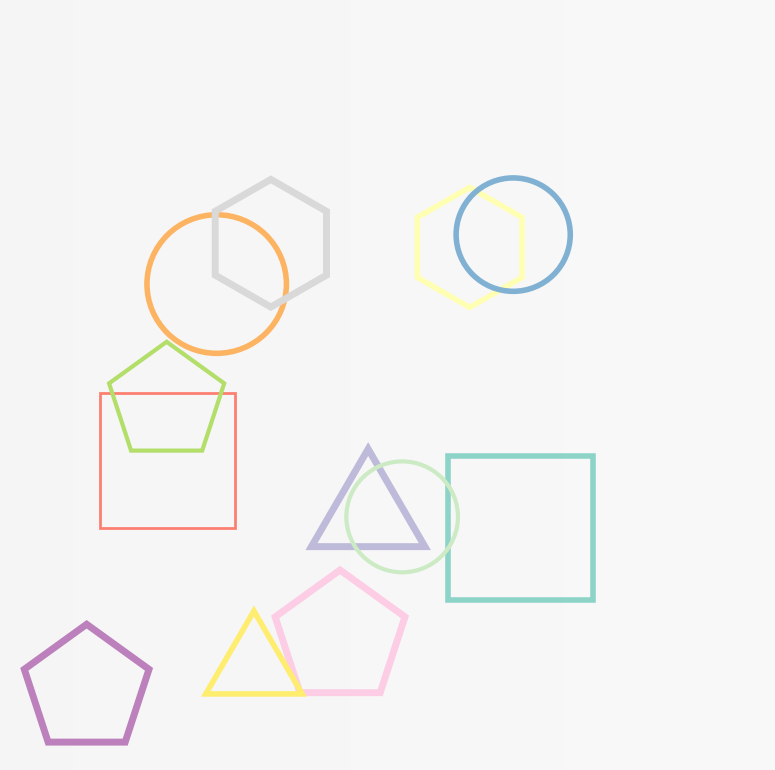[{"shape": "square", "thickness": 2, "radius": 0.46, "center": [0.672, 0.314]}, {"shape": "hexagon", "thickness": 2, "radius": 0.39, "center": [0.606, 0.679]}, {"shape": "triangle", "thickness": 2.5, "radius": 0.42, "center": [0.475, 0.332]}, {"shape": "square", "thickness": 1, "radius": 0.44, "center": [0.216, 0.402]}, {"shape": "circle", "thickness": 2, "radius": 0.37, "center": [0.662, 0.695]}, {"shape": "circle", "thickness": 2, "radius": 0.45, "center": [0.28, 0.631]}, {"shape": "pentagon", "thickness": 1.5, "radius": 0.39, "center": [0.215, 0.478]}, {"shape": "pentagon", "thickness": 2.5, "radius": 0.44, "center": [0.439, 0.172]}, {"shape": "hexagon", "thickness": 2.5, "radius": 0.41, "center": [0.349, 0.684]}, {"shape": "pentagon", "thickness": 2.5, "radius": 0.42, "center": [0.112, 0.105]}, {"shape": "circle", "thickness": 1.5, "radius": 0.36, "center": [0.519, 0.329]}, {"shape": "triangle", "thickness": 2, "radius": 0.36, "center": [0.328, 0.135]}]